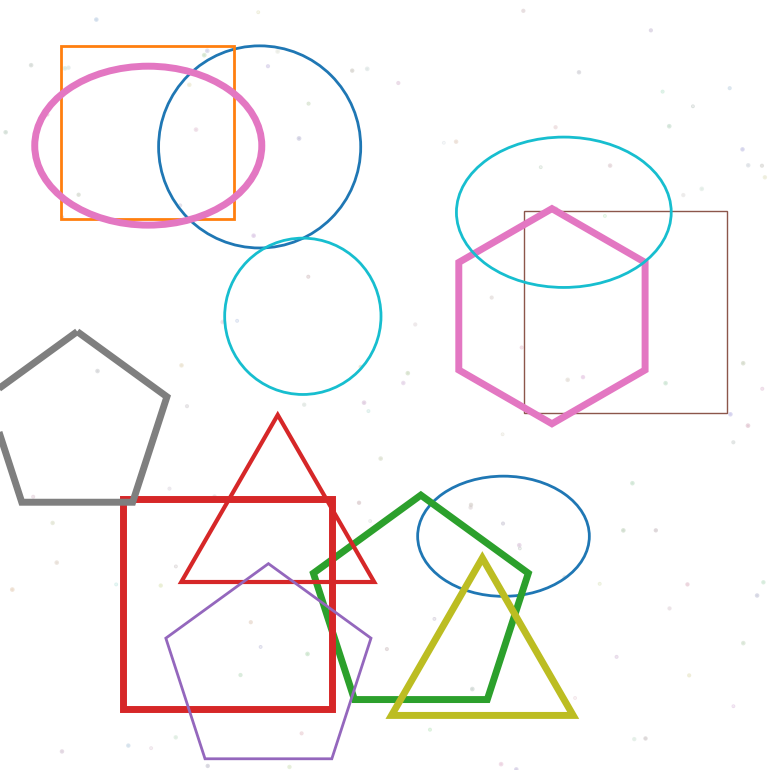[{"shape": "circle", "thickness": 1, "radius": 0.66, "center": [0.337, 0.809]}, {"shape": "oval", "thickness": 1, "radius": 0.56, "center": [0.654, 0.304]}, {"shape": "square", "thickness": 1, "radius": 0.56, "center": [0.192, 0.828]}, {"shape": "pentagon", "thickness": 2.5, "radius": 0.73, "center": [0.547, 0.21]}, {"shape": "triangle", "thickness": 1.5, "radius": 0.72, "center": [0.361, 0.316]}, {"shape": "square", "thickness": 2.5, "radius": 0.68, "center": [0.295, 0.215]}, {"shape": "pentagon", "thickness": 1, "radius": 0.7, "center": [0.349, 0.128]}, {"shape": "square", "thickness": 0.5, "radius": 0.66, "center": [0.812, 0.595]}, {"shape": "hexagon", "thickness": 2.5, "radius": 0.7, "center": [0.717, 0.589]}, {"shape": "oval", "thickness": 2.5, "radius": 0.74, "center": [0.193, 0.811]}, {"shape": "pentagon", "thickness": 2.5, "radius": 0.61, "center": [0.1, 0.447]}, {"shape": "triangle", "thickness": 2.5, "radius": 0.68, "center": [0.626, 0.139]}, {"shape": "circle", "thickness": 1, "radius": 0.51, "center": [0.393, 0.589]}, {"shape": "oval", "thickness": 1, "radius": 0.7, "center": [0.732, 0.724]}]